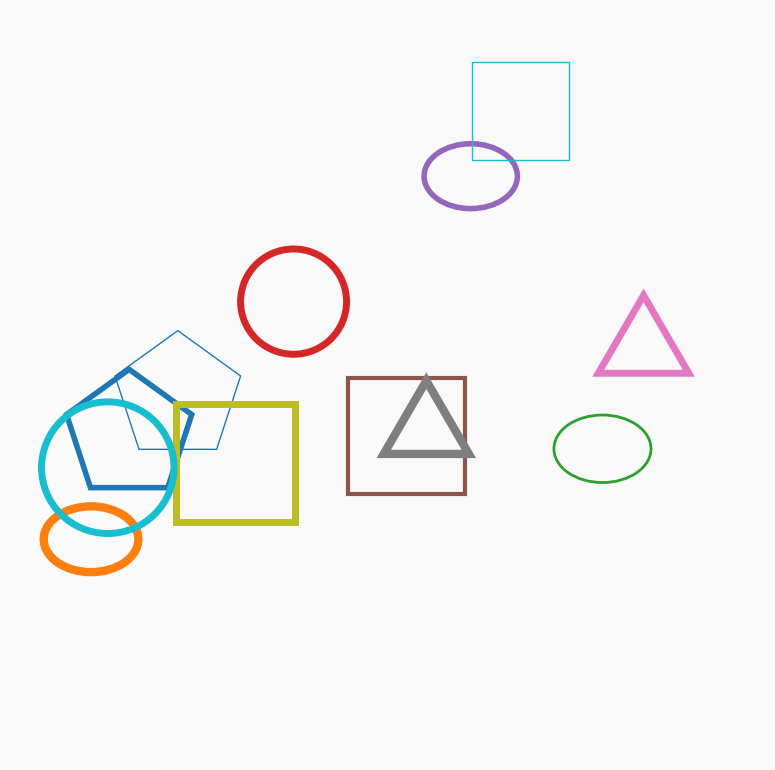[{"shape": "pentagon", "thickness": 2, "radius": 0.42, "center": [0.167, 0.435]}, {"shape": "pentagon", "thickness": 0.5, "radius": 0.43, "center": [0.229, 0.485]}, {"shape": "oval", "thickness": 3, "radius": 0.31, "center": [0.117, 0.3]}, {"shape": "oval", "thickness": 1, "radius": 0.31, "center": [0.777, 0.417]}, {"shape": "circle", "thickness": 2.5, "radius": 0.34, "center": [0.379, 0.608]}, {"shape": "oval", "thickness": 2, "radius": 0.3, "center": [0.607, 0.771]}, {"shape": "square", "thickness": 1.5, "radius": 0.38, "center": [0.524, 0.434]}, {"shape": "triangle", "thickness": 2.5, "radius": 0.34, "center": [0.83, 0.549]}, {"shape": "triangle", "thickness": 3, "radius": 0.32, "center": [0.55, 0.442]}, {"shape": "square", "thickness": 2.5, "radius": 0.38, "center": [0.304, 0.399]}, {"shape": "square", "thickness": 0.5, "radius": 0.32, "center": [0.672, 0.856]}, {"shape": "circle", "thickness": 2.5, "radius": 0.43, "center": [0.139, 0.393]}]